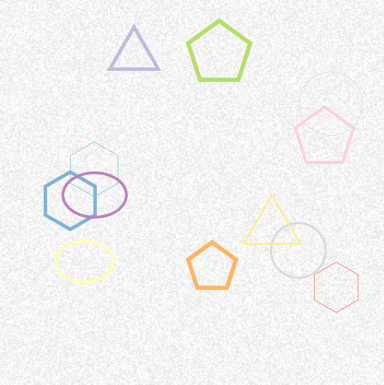[{"shape": "hexagon", "thickness": 0.5, "radius": 0.36, "center": [0.245, 0.56]}, {"shape": "oval", "thickness": 2, "radius": 0.38, "center": [0.219, 0.321]}, {"shape": "triangle", "thickness": 2.5, "radius": 0.36, "center": [0.348, 0.857]}, {"shape": "hexagon", "thickness": 0.5, "radius": 0.33, "center": [0.873, 0.254]}, {"shape": "hexagon", "thickness": 2.5, "radius": 0.37, "center": [0.182, 0.479]}, {"shape": "pentagon", "thickness": 3, "radius": 0.33, "center": [0.551, 0.305]}, {"shape": "pentagon", "thickness": 3, "radius": 0.42, "center": [0.569, 0.861]}, {"shape": "pentagon", "thickness": 2, "radius": 0.4, "center": [0.843, 0.643]}, {"shape": "circle", "thickness": 1.5, "radius": 0.36, "center": [0.775, 0.35]}, {"shape": "oval", "thickness": 2, "radius": 0.41, "center": [0.246, 0.494]}, {"shape": "circle", "thickness": 0.5, "radius": 0.41, "center": [0.859, 0.731]}, {"shape": "triangle", "thickness": 1, "radius": 0.42, "center": [0.706, 0.409]}]